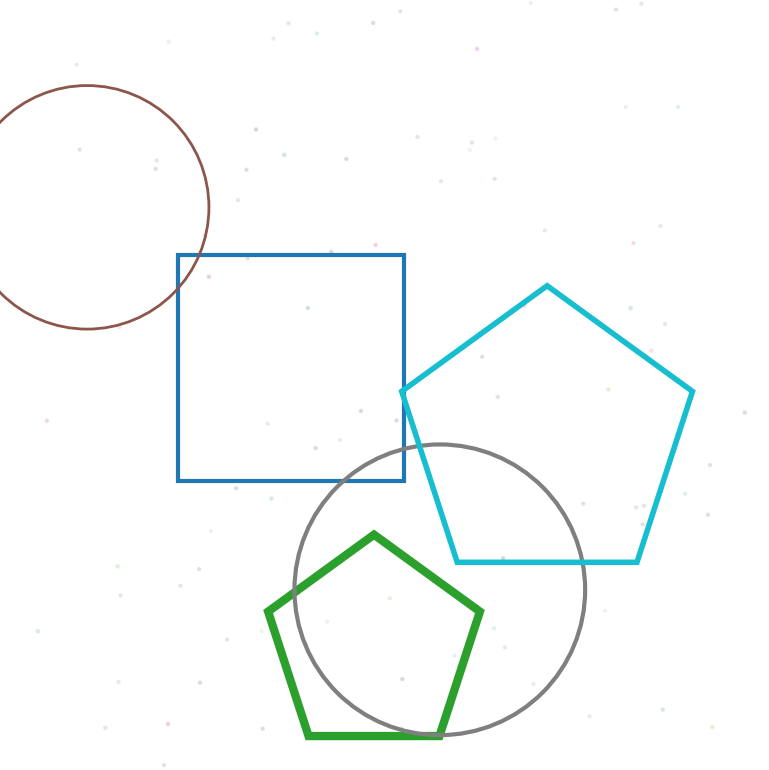[{"shape": "square", "thickness": 1.5, "radius": 0.73, "center": [0.378, 0.522]}, {"shape": "pentagon", "thickness": 3, "radius": 0.72, "center": [0.486, 0.161]}, {"shape": "circle", "thickness": 1, "radius": 0.79, "center": [0.113, 0.731]}, {"shape": "circle", "thickness": 1.5, "radius": 0.94, "center": [0.571, 0.234]}, {"shape": "pentagon", "thickness": 2, "radius": 0.99, "center": [0.711, 0.43]}]